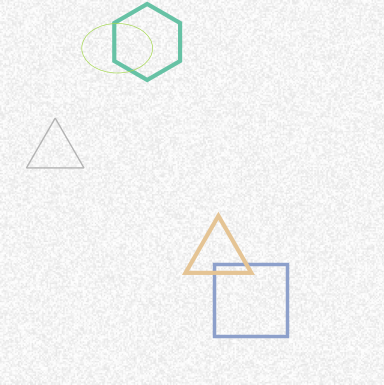[{"shape": "hexagon", "thickness": 3, "radius": 0.49, "center": [0.382, 0.891]}, {"shape": "square", "thickness": 2.5, "radius": 0.47, "center": [0.65, 0.222]}, {"shape": "oval", "thickness": 0.5, "radius": 0.46, "center": [0.304, 0.875]}, {"shape": "triangle", "thickness": 3, "radius": 0.49, "center": [0.567, 0.341]}, {"shape": "triangle", "thickness": 1, "radius": 0.43, "center": [0.143, 0.607]}]